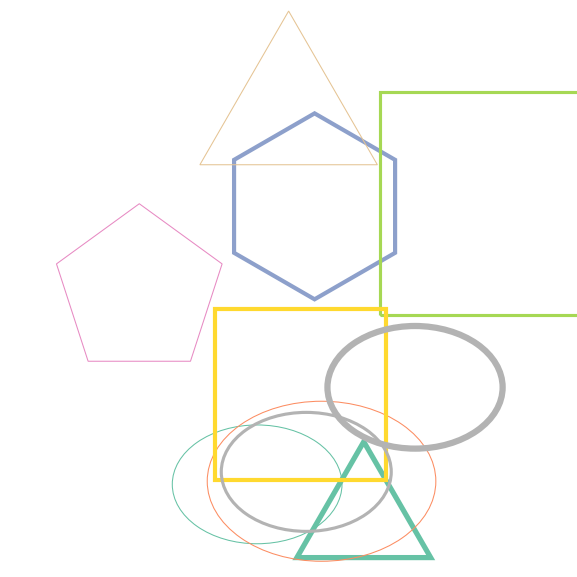[{"shape": "oval", "thickness": 0.5, "radius": 0.73, "center": [0.445, 0.16]}, {"shape": "triangle", "thickness": 2.5, "radius": 0.67, "center": [0.63, 0.101]}, {"shape": "oval", "thickness": 0.5, "radius": 0.99, "center": [0.557, 0.166]}, {"shape": "hexagon", "thickness": 2, "radius": 0.8, "center": [0.545, 0.642]}, {"shape": "pentagon", "thickness": 0.5, "radius": 0.75, "center": [0.241, 0.496]}, {"shape": "square", "thickness": 1.5, "radius": 0.96, "center": [0.852, 0.647]}, {"shape": "square", "thickness": 2, "radius": 0.74, "center": [0.521, 0.316]}, {"shape": "triangle", "thickness": 0.5, "radius": 0.89, "center": [0.5, 0.803]}, {"shape": "oval", "thickness": 3, "radius": 0.76, "center": [0.719, 0.328]}, {"shape": "oval", "thickness": 1.5, "radius": 0.74, "center": [0.53, 0.182]}]